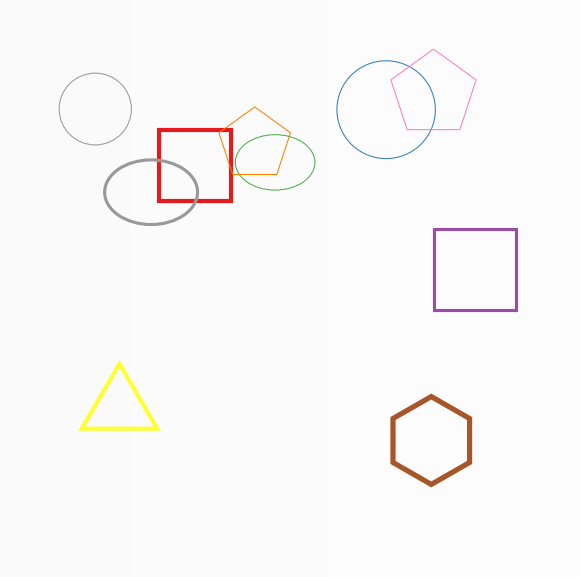[{"shape": "square", "thickness": 2, "radius": 0.31, "center": [0.335, 0.713]}, {"shape": "circle", "thickness": 0.5, "radius": 0.42, "center": [0.664, 0.809]}, {"shape": "oval", "thickness": 0.5, "radius": 0.34, "center": [0.473, 0.718]}, {"shape": "square", "thickness": 1.5, "radius": 0.35, "center": [0.817, 0.532]}, {"shape": "pentagon", "thickness": 0.5, "radius": 0.32, "center": [0.438, 0.749]}, {"shape": "triangle", "thickness": 2, "radius": 0.37, "center": [0.206, 0.294]}, {"shape": "hexagon", "thickness": 2.5, "radius": 0.38, "center": [0.742, 0.236]}, {"shape": "pentagon", "thickness": 0.5, "radius": 0.39, "center": [0.746, 0.837]}, {"shape": "circle", "thickness": 0.5, "radius": 0.31, "center": [0.164, 0.81]}, {"shape": "oval", "thickness": 1.5, "radius": 0.4, "center": [0.26, 0.666]}]